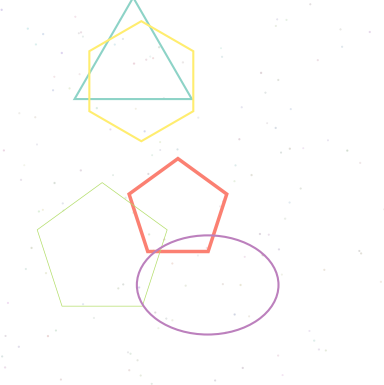[{"shape": "triangle", "thickness": 1.5, "radius": 0.88, "center": [0.346, 0.831]}, {"shape": "pentagon", "thickness": 2.5, "radius": 0.67, "center": [0.462, 0.455]}, {"shape": "pentagon", "thickness": 0.5, "radius": 0.89, "center": [0.265, 0.348]}, {"shape": "oval", "thickness": 1.5, "radius": 0.92, "center": [0.539, 0.26]}, {"shape": "hexagon", "thickness": 1.5, "radius": 0.78, "center": [0.367, 0.789]}]